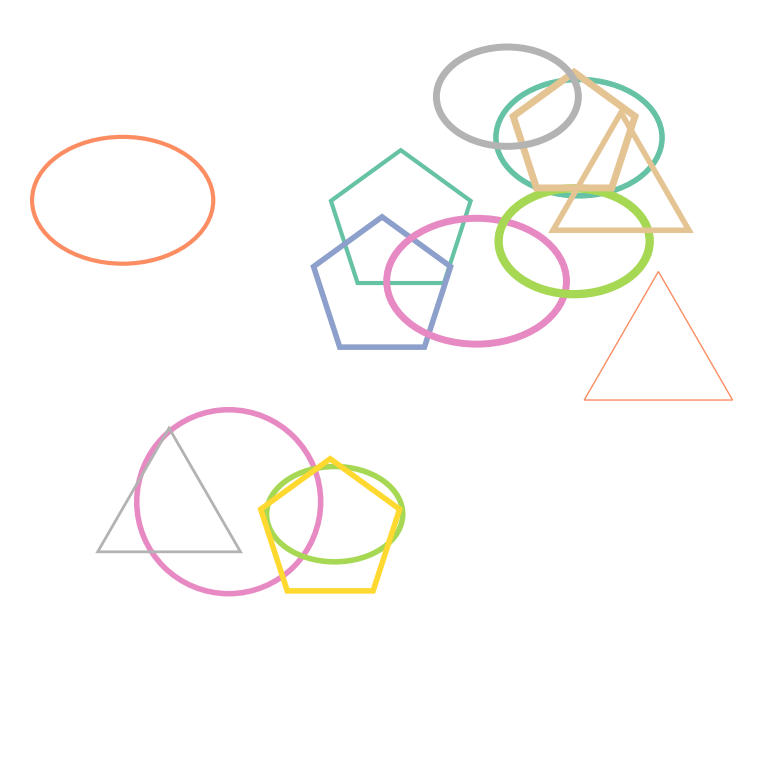[{"shape": "oval", "thickness": 2, "radius": 0.54, "center": [0.752, 0.821]}, {"shape": "pentagon", "thickness": 1.5, "radius": 0.48, "center": [0.52, 0.71]}, {"shape": "triangle", "thickness": 0.5, "radius": 0.56, "center": [0.855, 0.536]}, {"shape": "oval", "thickness": 1.5, "radius": 0.59, "center": [0.159, 0.74]}, {"shape": "pentagon", "thickness": 2, "radius": 0.47, "center": [0.496, 0.625]}, {"shape": "oval", "thickness": 2.5, "radius": 0.58, "center": [0.619, 0.635]}, {"shape": "circle", "thickness": 2, "radius": 0.6, "center": [0.297, 0.348]}, {"shape": "oval", "thickness": 3, "radius": 0.49, "center": [0.746, 0.687]}, {"shape": "oval", "thickness": 2, "radius": 0.44, "center": [0.435, 0.332]}, {"shape": "pentagon", "thickness": 2, "radius": 0.47, "center": [0.429, 0.309]}, {"shape": "pentagon", "thickness": 2.5, "radius": 0.42, "center": [0.746, 0.823]}, {"shape": "triangle", "thickness": 2, "radius": 0.51, "center": [0.806, 0.752]}, {"shape": "oval", "thickness": 2.5, "radius": 0.46, "center": [0.659, 0.874]}, {"shape": "triangle", "thickness": 1, "radius": 0.54, "center": [0.22, 0.337]}]